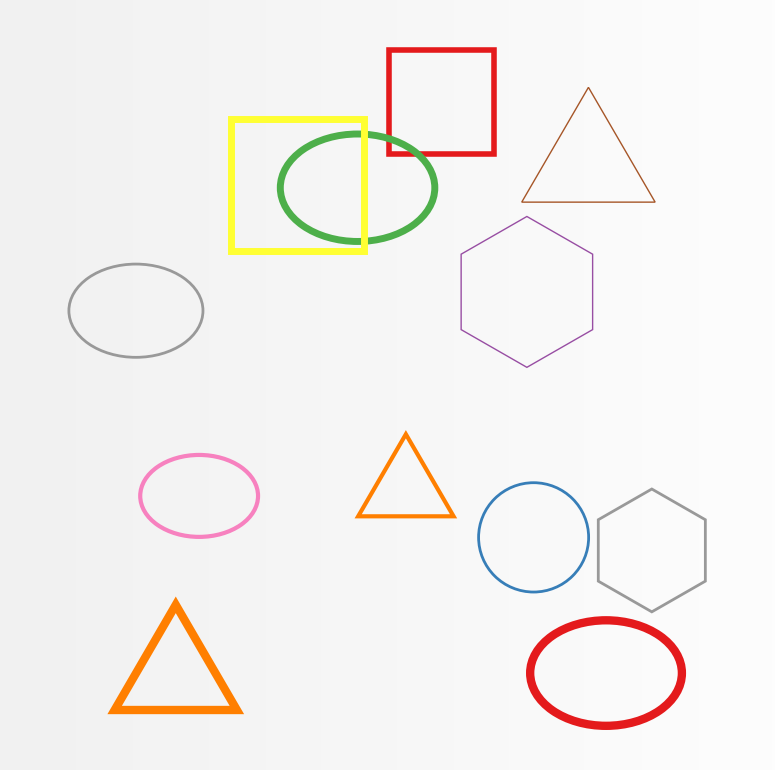[{"shape": "square", "thickness": 2, "radius": 0.34, "center": [0.57, 0.868]}, {"shape": "oval", "thickness": 3, "radius": 0.49, "center": [0.782, 0.126]}, {"shape": "circle", "thickness": 1, "radius": 0.35, "center": [0.689, 0.302]}, {"shape": "oval", "thickness": 2.5, "radius": 0.5, "center": [0.461, 0.756]}, {"shape": "hexagon", "thickness": 0.5, "radius": 0.49, "center": [0.68, 0.621]}, {"shape": "triangle", "thickness": 3, "radius": 0.46, "center": [0.227, 0.123]}, {"shape": "triangle", "thickness": 1.5, "radius": 0.36, "center": [0.524, 0.365]}, {"shape": "square", "thickness": 2.5, "radius": 0.43, "center": [0.384, 0.76]}, {"shape": "triangle", "thickness": 0.5, "radius": 0.5, "center": [0.759, 0.787]}, {"shape": "oval", "thickness": 1.5, "radius": 0.38, "center": [0.257, 0.356]}, {"shape": "oval", "thickness": 1, "radius": 0.43, "center": [0.175, 0.596]}, {"shape": "hexagon", "thickness": 1, "radius": 0.4, "center": [0.841, 0.285]}]